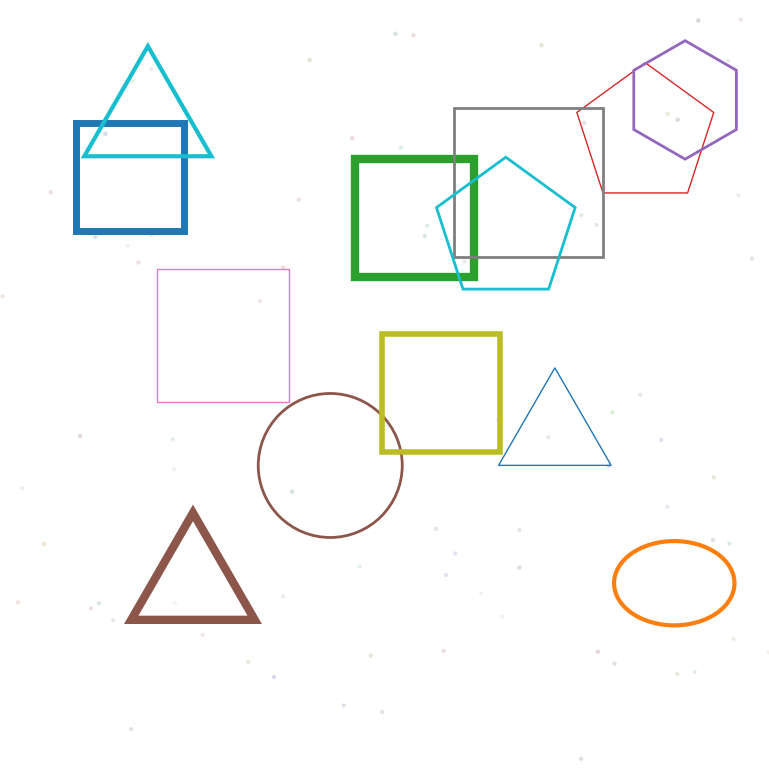[{"shape": "square", "thickness": 2.5, "radius": 0.35, "center": [0.169, 0.77]}, {"shape": "triangle", "thickness": 0.5, "radius": 0.42, "center": [0.721, 0.438]}, {"shape": "oval", "thickness": 1.5, "radius": 0.39, "center": [0.876, 0.243]}, {"shape": "square", "thickness": 3, "radius": 0.39, "center": [0.539, 0.717]}, {"shape": "pentagon", "thickness": 0.5, "radius": 0.47, "center": [0.838, 0.825]}, {"shape": "hexagon", "thickness": 1, "radius": 0.38, "center": [0.89, 0.87]}, {"shape": "circle", "thickness": 1, "radius": 0.47, "center": [0.429, 0.395]}, {"shape": "triangle", "thickness": 3, "radius": 0.46, "center": [0.251, 0.241]}, {"shape": "square", "thickness": 0.5, "radius": 0.43, "center": [0.29, 0.564]}, {"shape": "square", "thickness": 1, "radius": 0.48, "center": [0.687, 0.763]}, {"shape": "square", "thickness": 2, "radius": 0.38, "center": [0.573, 0.489]}, {"shape": "pentagon", "thickness": 1, "radius": 0.47, "center": [0.657, 0.701]}, {"shape": "triangle", "thickness": 1.5, "radius": 0.48, "center": [0.192, 0.845]}]